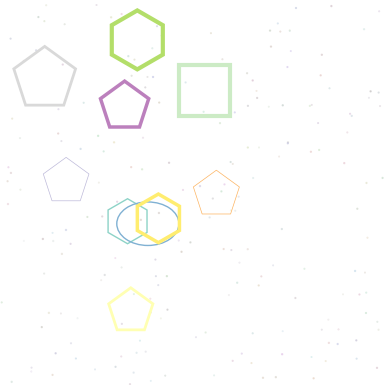[{"shape": "hexagon", "thickness": 1, "radius": 0.29, "center": [0.331, 0.425]}, {"shape": "pentagon", "thickness": 2, "radius": 0.3, "center": [0.34, 0.192]}, {"shape": "pentagon", "thickness": 0.5, "radius": 0.31, "center": [0.172, 0.529]}, {"shape": "oval", "thickness": 1, "radius": 0.4, "center": [0.384, 0.419]}, {"shape": "pentagon", "thickness": 0.5, "radius": 0.31, "center": [0.562, 0.495]}, {"shape": "hexagon", "thickness": 3, "radius": 0.38, "center": [0.357, 0.896]}, {"shape": "pentagon", "thickness": 2, "radius": 0.42, "center": [0.116, 0.795]}, {"shape": "pentagon", "thickness": 2.5, "radius": 0.33, "center": [0.324, 0.723]}, {"shape": "square", "thickness": 3, "radius": 0.33, "center": [0.532, 0.764]}, {"shape": "hexagon", "thickness": 2.5, "radius": 0.32, "center": [0.411, 0.433]}]